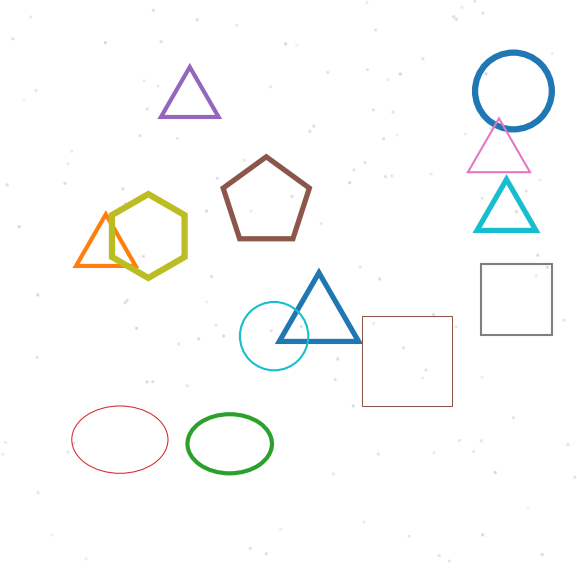[{"shape": "triangle", "thickness": 2.5, "radius": 0.4, "center": [0.552, 0.448]}, {"shape": "circle", "thickness": 3, "radius": 0.33, "center": [0.889, 0.842]}, {"shape": "triangle", "thickness": 2, "radius": 0.3, "center": [0.183, 0.568]}, {"shape": "oval", "thickness": 2, "radius": 0.37, "center": [0.398, 0.231]}, {"shape": "oval", "thickness": 0.5, "radius": 0.42, "center": [0.208, 0.238]}, {"shape": "triangle", "thickness": 2, "radius": 0.29, "center": [0.329, 0.825]}, {"shape": "square", "thickness": 0.5, "radius": 0.39, "center": [0.705, 0.374]}, {"shape": "pentagon", "thickness": 2.5, "radius": 0.39, "center": [0.461, 0.649]}, {"shape": "triangle", "thickness": 1, "radius": 0.31, "center": [0.864, 0.732]}, {"shape": "square", "thickness": 1, "radius": 0.31, "center": [0.895, 0.481]}, {"shape": "hexagon", "thickness": 3, "radius": 0.36, "center": [0.257, 0.59]}, {"shape": "triangle", "thickness": 2.5, "radius": 0.29, "center": [0.877, 0.63]}, {"shape": "circle", "thickness": 1, "radius": 0.3, "center": [0.475, 0.417]}]